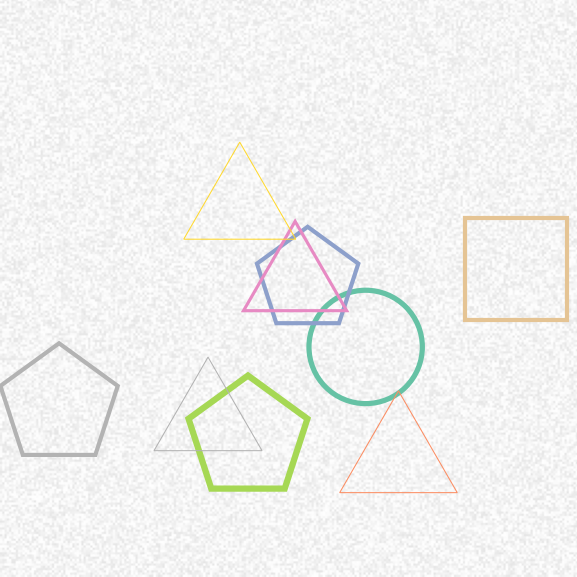[{"shape": "circle", "thickness": 2.5, "radius": 0.49, "center": [0.633, 0.398]}, {"shape": "triangle", "thickness": 0.5, "radius": 0.59, "center": [0.69, 0.205]}, {"shape": "pentagon", "thickness": 2, "radius": 0.46, "center": [0.533, 0.514]}, {"shape": "triangle", "thickness": 1.5, "radius": 0.52, "center": [0.511, 0.513]}, {"shape": "pentagon", "thickness": 3, "radius": 0.54, "center": [0.429, 0.241]}, {"shape": "triangle", "thickness": 0.5, "radius": 0.56, "center": [0.415, 0.641]}, {"shape": "square", "thickness": 2, "radius": 0.44, "center": [0.893, 0.533]}, {"shape": "triangle", "thickness": 0.5, "radius": 0.54, "center": [0.36, 0.273]}, {"shape": "pentagon", "thickness": 2, "radius": 0.53, "center": [0.102, 0.298]}]